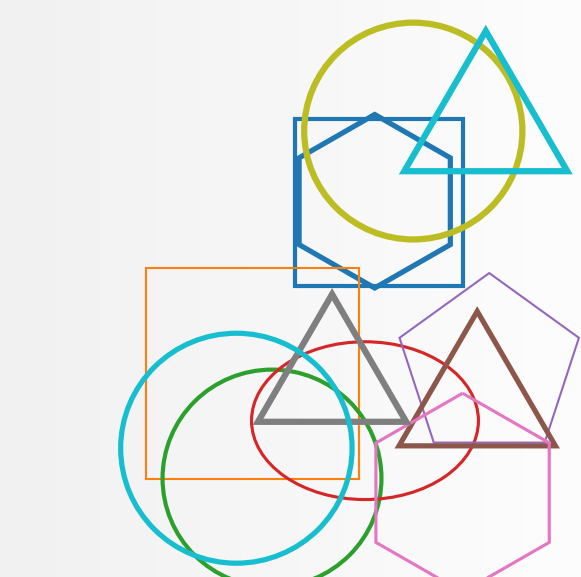[{"shape": "square", "thickness": 2, "radius": 0.72, "center": [0.652, 0.648]}, {"shape": "hexagon", "thickness": 2.5, "radius": 0.75, "center": [0.645, 0.651]}, {"shape": "square", "thickness": 1, "radius": 0.91, "center": [0.434, 0.353]}, {"shape": "circle", "thickness": 2, "radius": 0.94, "center": [0.468, 0.171]}, {"shape": "oval", "thickness": 1.5, "radius": 0.98, "center": [0.628, 0.271]}, {"shape": "pentagon", "thickness": 1, "radius": 0.81, "center": [0.842, 0.364]}, {"shape": "triangle", "thickness": 2.5, "radius": 0.78, "center": [0.821, 0.305]}, {"shape": "hexagon", "thickness": 1.5, "radius": 0.86, "center": [0.796, 0.146]}, {"shape": "triangle", "thickness": 3, "radius": 0.74, "center": [0.571, 0.342]}, {"shape": "circle", "thickness": 3, "radius": 0.94, "center": [0.711, 0.772]}, {"shape": "triangle", "thickness": 3, "radius": 0.81, "center": [0.836, 0.784]}, {"shape": "circle", "thickness": 2.5, "radius": 1.0, "center": [0.407, 0.223]}]